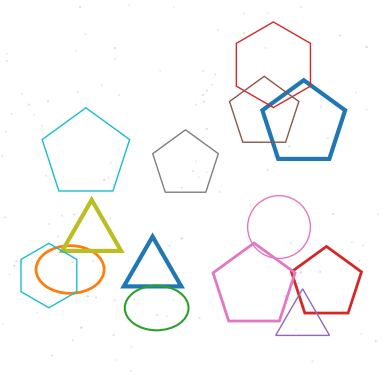[{"shape": "triangle", "thickness": 3, "radius": 0.43, "center": [0.396, 0.299]}, {"shape": "pentagon", "thickness": 3, "radius": 0.56, "center": [0.789, 0.679]}, {"shape": "oval", "thickness": 2, "radius": 0.44, "center": [0.182, 0.3]}, {"shape": "oval", "thickness": 1.5, "radius": 0.41, "center": [0.407, 0.2]}, {"shape": "pentagon", "thickness": 2, "radius": 0.48, "center": [0.848, 0.264]}, {"shape": "hexagon", "thickness": 1, "radius": 0.56, "center": [0.71, 0.832]}, {"shape": "triangle", "thickness": 1, "radius": 0.4, "center": [0.786, 0.169]}, {"shape": "pentagon", "thickness": 1, "radius": 0.47, "center": [0.686, 0.707]}, {"shape": "circle", "thickness": 1, "radius": 0.41, "center": [0.725, 0.41]}, {"shape": "pentagon", "thickness": 2, "radius": 0.56, "center": [0.66, 0.257]}, {"shape": "pentagon", "thickness": 1, "radius": 0.45, "center": [0.482, 0.573]}, {"shape": "triangle", "thickness": 3, "radius": 0.44, "center": [0.238, 0.392]}, {"shape": "hexagon", "thickness": 1, "radius": 0.42, "center": [0.127, 0.284]}, {"shape": "pentagon", "thickness": 1, "radius": 0.6, "center": [0.223, 0.601]}]